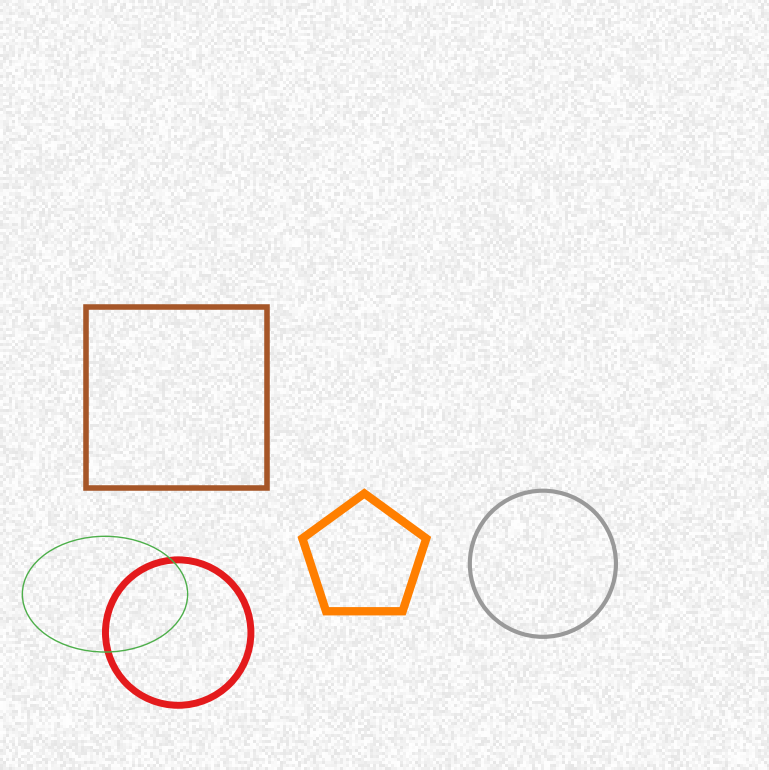[{"shape": "circle", "thickness": 2.5, "radius": 0.47, "center": [0.231, 0.178]}, {"shape": "oval", "thickness": 0.5, "radius": 0.54, "center": [0.136, 0.228]}, {"shape": "pentagon", "thickness": 3, "radius": 0.42, "center": [0.473, 0.275]}, {"shape": "square", "thickness": 2, "radius": 0.59, "center": [0.229, 0.483]}, {"shape": "circle", "thickness": 1.5, "radius": 0.47, "center": [0.705, 0.268]}]